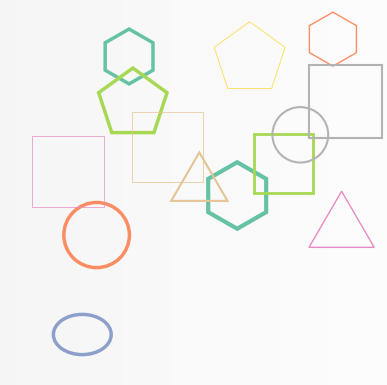[{"shape": "hexagon", "thickness": 3, "radius": 0.43, "center": [0.612, 0.492]}, {"shape": "hexagon", "thickness": 2.5, "radius": 0.36, "center": [0.333, 0.853]}, {"shape": "circle", "thickness": 2.5, "radius": 0.42, "center": [0.249, 0.389]}, {"shape": "hexagon", "thickness": 1, "radius": 0.35, "center": [0.859, 0.898]}, {"shape": "oval", "thickness": 2.5, "radius": 0.37, "center": [0.212, 0.131]}, {"shape": "triangle", "thickness": 1, "radius": 0.49, "center": [0.882, 0.406]}, {"shape": "square", "thickness": 0.5, "radius": 0.46, "center": [0.175, 0.554]}, {"shape": "square", "thickness": 2, "radius": 0.39, "center": [0.731, 0.576]}, {"shape": "pentagon", "thickness": 2.5, "radius": 0.46, "center": [0.343, 0.731]}, {"shape": "pentagon", "thickness": 0.5, "radius": 0.48, "center": [0.644, 0.847]}, {"shape": "square", "thickness": 0.5, "radius": 0.46, "center": [0.432, 0.618]}, {"shape": "triangle", "thickness": 1.5, "radius": 0.42, "center": [0.514, 0.52]}, {"shape": "circle", "thickness": 1.5, "radius": 0.36, "center": [0.775, 0.65]}, {"shape": "square", "thickness": 1.5, "radius": 0.47, "center": [0.892, 0.736]}]